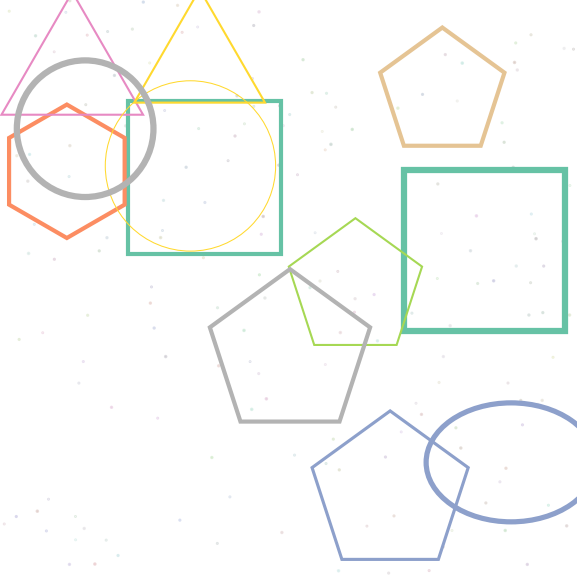[{"shape": "square", "thickness": 3, "radius": 0.7, "center": [0.84, 0.565]}, {"shape": "square", "thickness": 2, "radius": 0.66, "center": [0.355, 0.692]}, {"shape": "hexagon", "thickness": 2, "radius": 0.58, "center": [0.116, 0.703]}, {"shape": "pentagon", "thickness": 1.5, "radius": 0.71, "center": [0.676, 0.145]}, {"shape": "oval", "thickness": 2.5, "radius": 0.74, "center": [0.885, 0.199]}, {"shape": "triangle", "thickness": 1, "radius": 0.71, "center": [0.125, 0.871]}, {"shape": "pentagon", "thickness": 1, "radius": 0.61, "center": [0.615, 0.5]}, {"shape": "circle", "thickness": 0.5, "radius": 0.74, "center": [0.33, 0.712]}, {"shape": "triangle", "thickness": 1, "radius": 0.65, "center": [0.346, 0.887]}, {"shape": "pentagon", "thickness": 2, "radius": 0.57, "center": [0.766, 0.838]}, {"shape": "pentagon", "thickness": 2, "radius": 0.73, "center": [0.502, 0.387]}, {"shape": "circle", "thickness": 3, "radius": 0.59, "center": [0.147, 0.776]}]